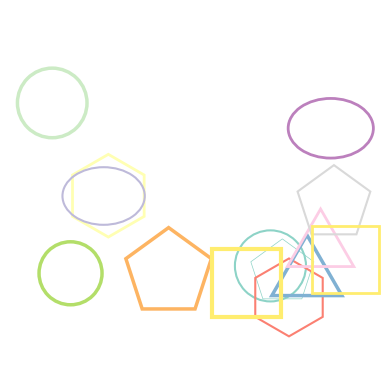[{"shape": "pentagon", "thickness": 0.5, "radius": 0.43, "center": [0.733, 0.293]}, {"shape": "circle", "thickness": 1.5, "radius": 0.46, "center": [0.702, 0.309]}, {"shape": "hexagon", "thickness": 2, "radius": 0.54, "center": [0.281, 0.492]}, {"shape": "oval", "thickness": 1.5, "radius": 0.53, "center": [0.269, 0.491]}, {"shape": "hexagon", "thickness": 1.5, "radius": 0.51, "center": [0.751, 0.228]}, {"shape": "triangle", "thickness": 2.5, "radius": 0.53, "center": [0.797, 0.285]}, {"shape": "pentagon", "thickness": 2.5, "radius": 0.58, "center": [0.438, 0.292]}, {"shape": "circle", "thickness": 2.5, "radius": 0.41, "center": [0.183, 0.29]}, {"shape": "triangle", "thickness": 2, "radius": 0.5, "center": [0.833, 0.357]}, {"shape": "pentagon", "thickness": 1.5, "radius": 0.5, "center": [0.867, 0.472]}, {"shape": "oval", "thickness": 2, "radius": 0.55, "center": [0.859, 0.667]}, {"shape": "circle", "thickness": 2.5, "radius": 0.45, "center": [0.136, 0.733]}, {"shape": "square", "thickness": 3, "radius": 0.44, "center": [0.641, 0.265]}, {"shape": "square", "thickness": 2, "radius": 0.43, "center": [0.898, 0.326]}]